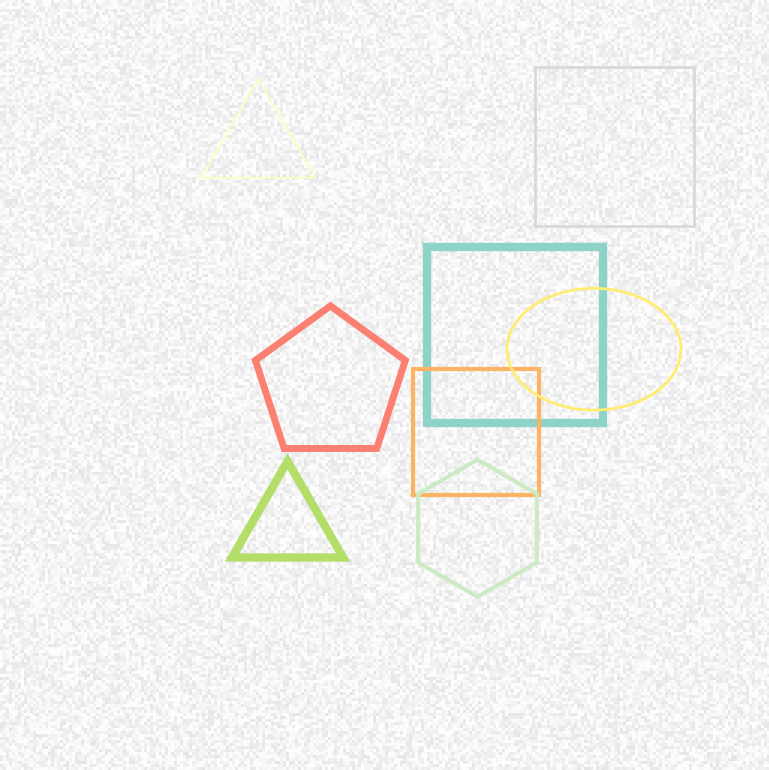[{"shape": "square", "thickness": 3, "radius": 0.57, "center": [0.668, 0.565]}, {"shape": "triangle", "thickness": 0.5, "radius": 0.43, "center": [0.335, 0.812]}, {"shape": "pentagon", "thickness": 2.5, "radius": 0.51, "center": [0.429, 0.5]}, {"shape": "square", "thickness": 1.5, "radius": 0.41, "center": [0.618, 0.439]}, {"shape": "triangle", "thickness": 3, "radius": 0.42, "center": [0.373, 0.318]}, {"shape": "square", "thickness": 1, "radius": 0.52, "center": [0.798, 0.81]}, {"shape": "hexagon", "thickness": 1.5, "radius": 0.45, "center": [0.62, 0.314]}, {"shape": "oval", "thickness": 1, "radius": 0.56, "center": [0.771, 0.546]}]